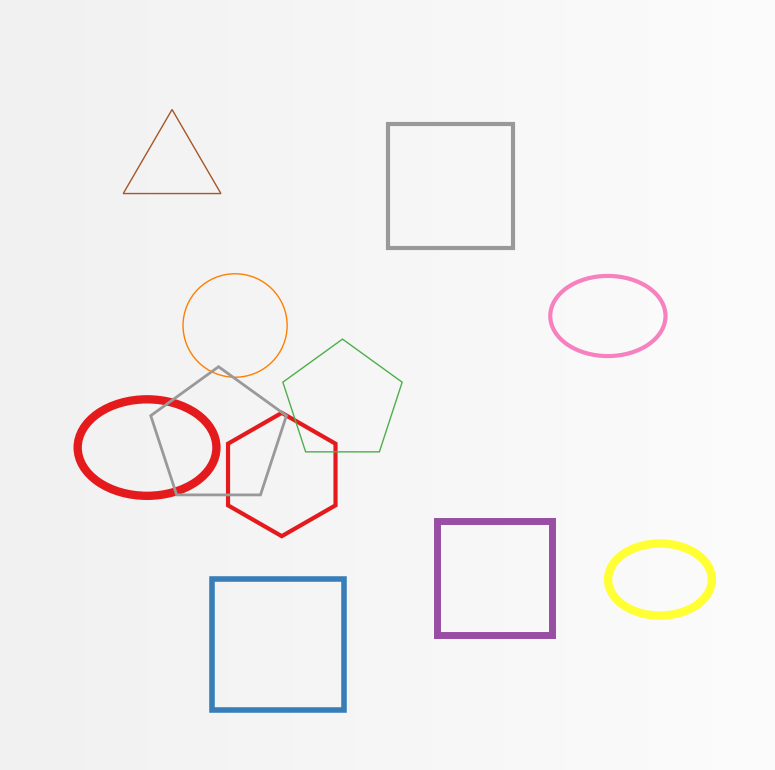[{"shape": "oval", "thickness": 3, "radius": 0.45, "center": [0.19, 0.419]}, {"shape": "hexagon", "thickness": 1.5, "radius": 0.4, "center": [0.364, 0.384]}, {"shape": "square", "thickness": 2, "radius": 0.43, "center": [0.358, 0.163]}, {"shape": "pentagon", "thickness": 0.5, "radius": 0.4, "center": [0.442, 0.479]}, {"shape": "square", "thickness": 2.5, "radius": 0.37, "center": [0.638, 0.249]}, {"shape": "circle", "thickness": 0.5, "radius": 0.34, "center": [0.303, 0.577]}, {"shape": "oval", "thickness": 3, "radius": 0.33, "center": [0.852, 0.247]}, {"shape": "triangle", "thickness": 0.5, "radius": 0.36, "center": [0.222, 0.785]}, {"shape": "oval", "thickness": 1.5, "radius": 0.37, "center": [0.784, 0.59]}, {"shape": "pentagon", "thickness": 1, "radius": 0.46, "center": [0.282, 0.432]}, {"shape": "square", "thickness": 1.5, "radius": 0.4, "center": [0.581, 0.759]}]